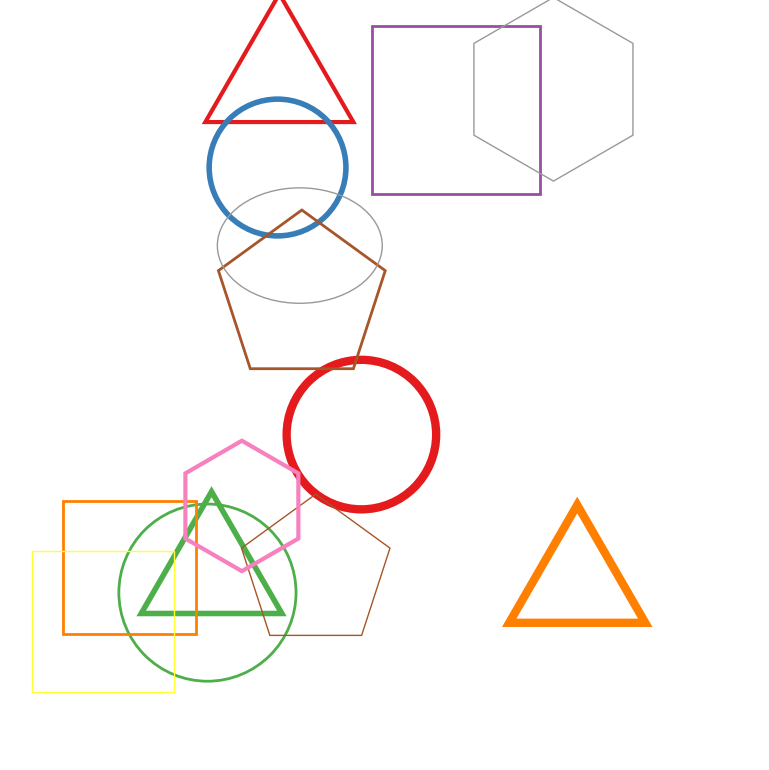[{"shape": "circle", "thickness": 3, "radius": 0.49, "center": [0.469, 0.436]}, {"shape": "triangle", "thickness": 1.5, "radius": 0.55, "center": [0.363, 0.897]}, {"shape": "circle", "thickness": 2, "radius": 0.44, "center": [0.36, 0.782]}, {"shape": "triangle", "thickness": 2, "radius": 0.53, "center": [0.275, 0.256]}, {"shape": "circle", "thickness": 1, "radius": 0.58, "center": [0.269, 0.23]}, {"shape": "square", "thickness": 1, "radius": 0.55, "center": [0.592, 0.857]}, {"shape": "square", "thickness": 1, "radius": 0.43, "center": [0.168, 0.263]}, {"shape": "triangle", "thickness": 3, "radius": 0.51, "center": [0.75, 0.242]}, {"shape": "square", "thickness": 0.5, "radius": 0.46, "center": [0.134, 0.193]}, {"shape": "pentagon", "thickness": 0.5, "radius": 0.51, "center": [0.41, 0.257]}, {"shape": "pentagon", "thickness": 1, "radius": 0.57, "center": [0.392, 0.613]}, {"shape": "hexagon", "thickness": 1.5, "radius": 0.42, "center": [0.314, 0.343]}, {"shape": "oval", "thickness": 0.5, "radius": 0.54, "center": [0.389, 0.681]}, {"shape": "hexagon", "thickness": 0.5, "radius": 0.6, "center": [0.719, 0.884]}]